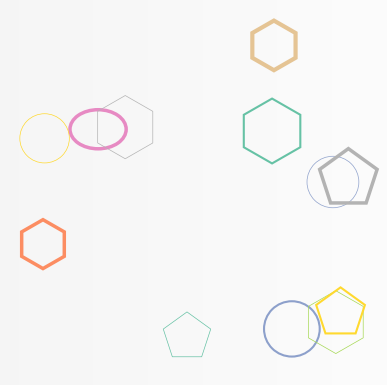[{"shape": "pentagon", "thickness": 0.5, "radius": 0.32, "center": [0.483, 0.125]}, {"shape": "hexagon", "thickness": 1.5, "radius": 0.42, "center": [0.702, 0.66]}, {"shape": "hexagon", "thickness": 2.5, "radius": 0.32, "center": [0.111, 0.366]}, {"shape": "circle", "thickness": 0.5, "radius": 0.33, "center": [0.859, 0.527]}, {"shape": "circle", "thickness": 1.5, "radius": 0.36, "center": [0.753, 0.146]}, {"shape": "oval", "thickness": 2.5, "radius": 0.36, "center": [0.253, 0.664]}, {"shape": "hexagon", "thickness": 0.5, "radius": 0.41, "center": [0.867, 0.163]}, {"shape": "pentagon", "thickness": 1.5, "radius": 0.33, "center": [0.879, 0.187]}, {"shape": "circle", "thickness": 0.5, "radius": 0.32, "center": [0.115, 0.641]}, {"shape": "hexagon", "thickness": 3, "radius": 0.32, "center": [0.707, 0.882]}, {"shape": "hexagon", "thickness": 0.5, "radius": 0.41, "center": [0.323, 0.67]}, {"shape": "pentagon", "thickness": 2.5, "radius": 0.39, "center": [0.899, 0.536]}]